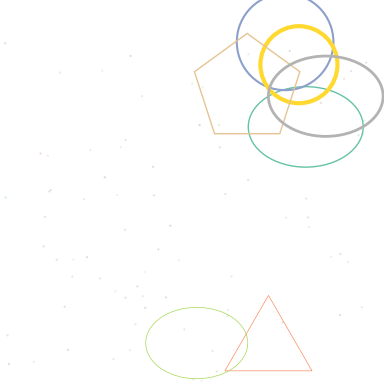[{"shape": "oval", "thickness": 1, "radius": 0.75, "center": [0.794, 0.67]}, {"shape": "triangle", "thickness": 0.5, "radius": 0.65, "center": [0.697, 0.102]}, {"shape": "circle", "thickness": 1.5, "radius": 0.63, "center": [0.741, 0.891]}, {"shape": "oval", "thickness": 0.5, "radius": 0.66, "center": [0.511, 0.109]}, {"shape": "circle", "thickness": 3, "radius": 0.5, "center": [0.776, 0.832]}, {"shape": "pentagon", "thickness": 1, "radius": 0.72, "center": [0.642, 0.769]}, {"shape": "oval", "thickness": 2, "radius": 0.74, "center": [0.846, 0.75]}]